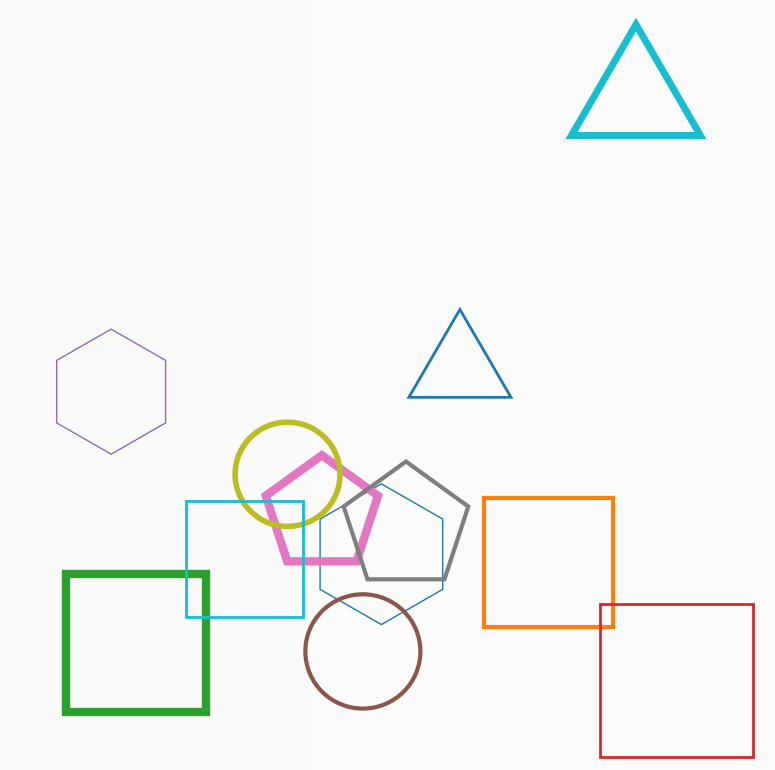[{"shape": "hexagon", "thickness": 0.5, "radius": 0.46, "center": [0.492, 0.28]}, {"shape": "triangle", "thickness": 1, "radius": 0.38, "center": [0.593, 0.522]}, {"shape": "square", "thickness": 1.5, "radius": 0.42, "center": [0.707, 0.269]}, {"shape": "square", "thickness": 3, "radius": 0.45, "center": [0.176, 0.165]}, {"shape": "square", "thickness": 1, "radius": 0.49, "center": [0.873, 0.116]}, {"shape": "hexagon", "thickness": 0.5, "radius": 0.41, "center": [0.143, 0.491]}, {"shape": "circle", "thickness": 1.5, "radius": 0.37, "center": [0.468, 0.154]}, {"shape": "pentagon", "thickness": 3, "radius": 0.38, "center": [0.415, 0.333]}, {"shape": "pentagon", "thickness": 1.5, "radius": 0.42, "center": [0.524, 0.316]}, {"shape": "circle", "thickness": 2, "radius": 0.34, "center": [0.371, 0.384]}, {"shape": "triangle", "thickness": 2.5, "radius": 0.48, "center": [0.821, 0.872]}, {"shape": "square", "thickness": 1, "radius": 0.38, "center": [0.315, 0.274]}]